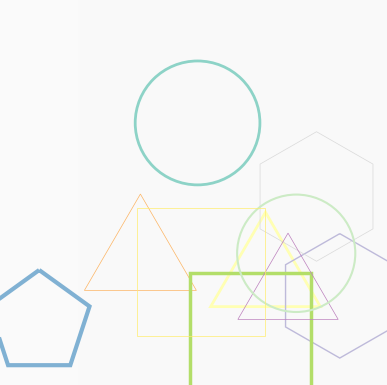[{"shape": "circle", "thickness": 2, "radius": 0.8, "center": [0.51, 0.681]}, {"shape": "triangle", "thickness": 2, "radius": 0.82, "center": [0.685, 0.285]}, {"shape": "hexagon", "thickness": 1, "radius": 0.81, "center": [0.877, 0.232]}, {"shape": "pentagon", "thickness": 3, "radius": 0.68, "center": [0.101, 0.162]}, {"shape": "triangle", "thickness": 0.5, "radius": 0.83, "center": [0.362, 0.329]}, {"shape": "square", "thickness": 2.5, "radius": 0.78, "center": [0.646, 0.136]}, {"shape": "hexagon", "thickness": 0.5, "radius": 0.84, "center": [0.817, 0.49]}, {"shape": "triangle", "thickness": 0.5, "radius": 0.75, "center": [0.743, 0.245]}, {"shape": "circle", "thickness": 1.5, "radius": 0.76, "center": [0.764, 0.342]}, {"shape": "square", "thickness": 0.5, "radius": 0.83, "center": [0.518, 0.294]}]